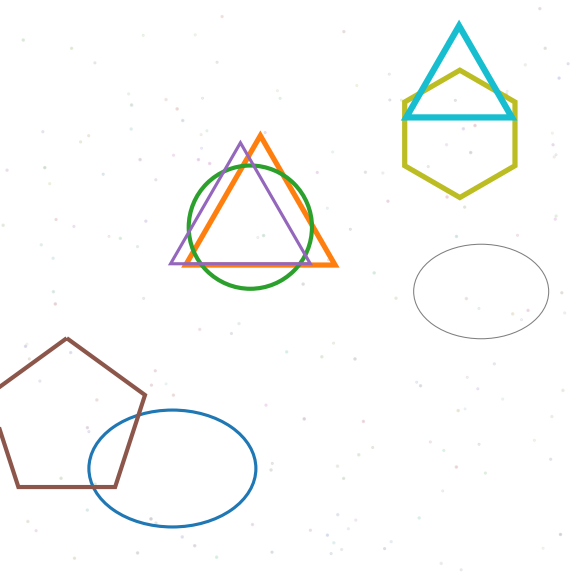[{"shape": "oval", "thickness": 1.5, "radius": 0.72, "center": [0.299, 0.188]}, {"shape": "triangle", "thickness": 2.5, "radius": 0.75, "center": [0.451, 0.615]}, {"shape": "circle", "thickness": 2, "radius": 0.53, "center": [0.434, 0.606]}, {"shape": "triangle", "thickness": 1.5, "radius": 0.7, "center": [0.416, 0.612]}, {"shape": "pentagon", "thickness": 2, "radius": 0.71, "center": [0.116, 0.271]}, {"shape": "oval", "thickness": 0.5, "radius": 0.58, "center": [0.833, 0.494]}, {"shape": "hexagon", "thickness": 2.5, "radius": 0.55, "center": [0.796, 0.767]}, {"shape": "triangle", "thickness": 3, "radius": 0.53, "center": [0.795, 0.849]}]